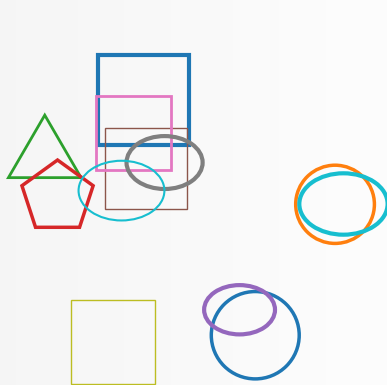[{"shape": "circle", "thickness": 2.5, "radius": 0.57, "center": [0.659, 0.129]}, {"shape": "square", "thickness": 3, "radius": 0.58, "center": [0.371, 0.741]}, {"shape": "circle", "thickness": 2.5, "radius": 0.51, "center": [0.865, 0.469]}, {"shape": "triangle", "thickness": 2, "radius": 0.54, "center": [0.115, 0.593]}, {"shape": "pentagon", "thickness": 2.5, "radius": 0.48, "center": [0.148, 0.488]}, {"shape": "oval", "thickness": 3, "radius": 0.46, "center": [0.618, 0.195]}, {"shape": "square", "thickness": 1, "radius": 0.53, "center": [0.377, 0.563]}, {"shape": "square", "thickness": 2, "radius": 0.48, "center": [0.343, 0.655]}, {"shape": "oval", "thickness": 3, "radius": 0.49, "center": [0.425, 0.578]}, {"shape": "square", "thickness": 1, "radius": 0.54, "center": [0.292, 0.112]}, {"shape": "oval", "thickness": 1.5, "radius": 0.55, "center": [0.314, 0.505]}, {"shape": "oval", "thickness": 3, "radius": 0.57, "center": [0.886, 0.47]}]